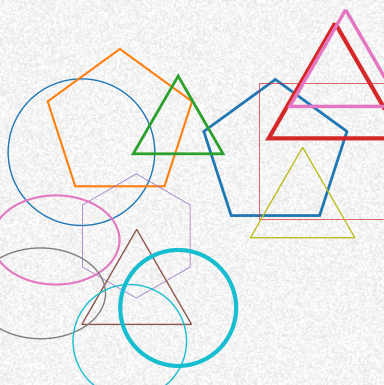[{"shape": "circle", "thickness": 1, "radius": 0.95, "center": [0.212, 0.605]}, {"shape": "pentagon", "thickness": 2, "radius": 0.98, "center": [0.715, 0.598]}, {"shape": "pentagon", "thickness": 1.5, "radius": 0.99, "center": [0.311, 0.676]}, {"shape": "triangle", "thickness": 2, "radius": 0.67, "center": [0.463, 0.668]}, {"shape": "triangle", "thickness": 3, "radius": 1.0, "center": [0.871, 0.74]}, {"shape": "square", "thickness": 0.5, "radius": 0.88, "center": [0.848, 0.607]}, {"shape": "hexagon", "thickness": 0.5, "radius": 0.81, "center": [0.354, 0.387]}, {"shape": "triangle", "thickness": 1, "radius": 0.82, "center": [0.355, 0.24]}, {"shape": "oval", "thickness": 1.5, "radius": 0.83, "center": [0.145, 0.377]}, {"shape": "triangle", "thickness": 2.5, "radius": 0.84, "center": [0.898, 0.807]}, {"shape": "oval", "thickness": 1, "radius": 0.84, "center": [0.106, 0.238]}, {"shape": "triangle", "thickness": 1, "radius": 0.78, "center": [0.786, 0.461]}, {"shape": "circle", "thickness": 1, "radius": 0.74, "center": [0.337, 0.114]}, {"shape": "circle", "thickness": 3, "radius": 0.75, "center": [0.463, 0.2]}]